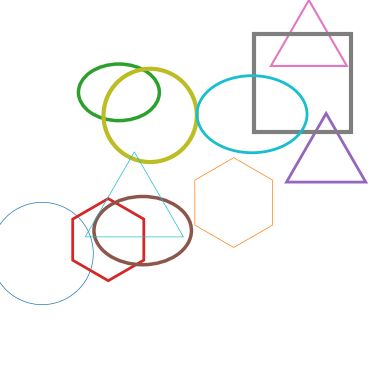[{"shape": "circle", "thickness": 0.5, "radius": 0.66, "center": [0.109, 0.342]}, {"shape": "hexagon", "thickness": 0.5, "radius": 0.58, "center": [0.607, 0.474]}, {"shape": "oval", "thickness": 2.5, "radius": 0.53, "center": [0.309, 0.76]}, {"shape": "hexagon", "thickness": 2, "radius": 0.53, "center": [0.281, 0.378]}, {"shape": "triangle", "thickness": 2, "radius": 0.59, "center": [0.847, 0.586]}, {"shape": "oval", "thickness": 2.5, "radius": 0.63, "center": [0.371, 0.401]}, {"shape": "triangle", "thickness": 1.5, "radius": 0.57, "center": [0.802, 0.886]}, {"shape": "square", "thickness": 3, "radius": 0.63, "center": [0.786, 0.784]}, {"shape": "circle", "thickness": 3, "radius": 0.61, "center": [0.39, 0.7]}, {"shape": "oval", "thickness": 2, "radius": 0.71, "center": [0.655, 0.703]}, {"shape": "triangle", "thickness": 0.5, "radius": 0.74, "center": [0.349, 0.458]}]